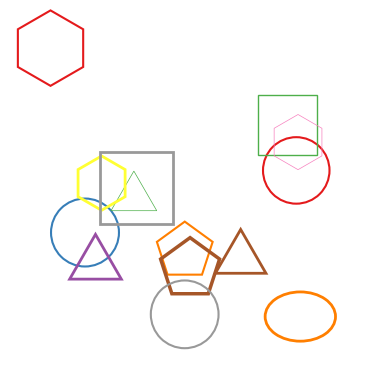[{"shape": "hexagon", "thickness": 1.5, "radius": 0.49, "center": [0.131, 0.875]}, {"shape": "circle", "thickness": 1.5, "radius": 0.43, "center": [0.769, 0.557]}, {"shape": "circle", "thickness": 1.5, "radius": 0.44, "center": [0.221, 0.396]}, {"shape": "square", "thickness": 1, "radius": 0.39, "center": [0.746, 0.676]}, {"shape": "triangle", "thickness": 0.5, "radius": 0.34, "center": [0.348, 0.487]}, {"shape": "triangle", "thickness": 2, "radius": 0.39, "center": [0.248, 0.314]}, {"shape": "oval", "thickness": 2, "radius": 0.46, "center": [0.78, 0.178]}, {"shape": "pentagon", "thickness": 1.5, "radius": 0.38, "center": [0.48, 0.348]}, {"shape": "hexagon", "thickness": 2, "radius": 0.35, "center": [0.264, 0.524]}, {"shape": "pentagon", "thickness": 2.5, "radius": 0.4, "center": [0.494, 0.302]}, {"shape": "triangle", "thickness": 2, "radius": 0.38, "center": [0.625, 0.328]}, {"shape": "hexagon", "thickness": 0.5, "radius": 0.36, "center": [0.774, 0.631]}, {"shape": "circle", "thickness": 1.5, "radius": 0.44, "center": [0.48, 0.184]}, {"shape": "square", "thickness": 2, "radius": 0.47, "center": [0.355, 0.512]}]